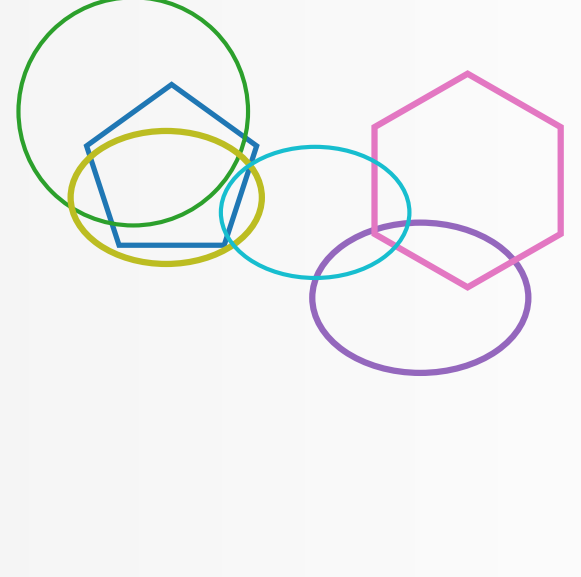[{"shape": "pentagon", "thickness": 2.5, "radius": 0.77, "center": [0.295, 0.699]}, {"shape": "circle", "thickness": 2, "radius": 0.99, "center": [0.229, 0.806]}, {"shape": "oval", "thickness": 3, "radius": 0.93, "center": [0.723, 0.484]}, {"shape": "hexagon", "thickness": 3, "radius": 0.92, "center": [0.804, 0.687]}, {"shape": "oval", "thickness": 3, "radius": 0.82, "center": [0.286, 0.657]}, {"shape": "oval", "thickness": 2, "radius": 0.81, "center": [0.542, 0.631]}]